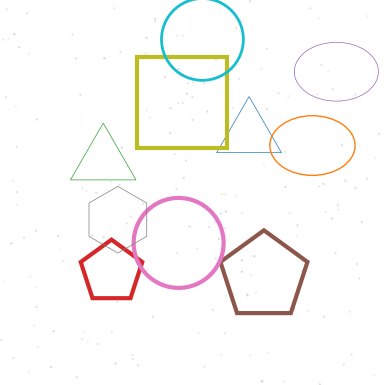[{"shape": "triangle", "thickness": 0.5, "radius": 0.49, "center": [0.647, 0.652]}, {"shape": "oval", "thickness": 1, "radius": 0.55, "center": [0.812, 0.622]}, {"shape": "triangle", "thickness": 0.5, "radius": 0.49, "center": [0.268, 0.582]}, {"shape": "pentagon", "thickness": 3, "radius": 0.42, "center": [0.29, 0.293]}, {"shape": "oval", "thickness": 0.5, "radius": 0.55, "center": [0.874, 0.814]}, {"shape": "pentagon", "thickness": 3, "radius": 0.59, "center": [0.686, 0.283]}, {"shape": "circle", "thickness": 3, "radius": 0.58, "center": [0.464, 0.369]}, {"shape": "hexagon", "thickness": 0.5, "radius": 0.43, "center": [0.306, 0.429]}, {"shape": "square", "thickness": 3, "radius": 0.59, "center": [0.473, 0.734]}, {"shape": "circle", "thickness": 2, "radius": 0.53, "center": [0.526, 0.898]}]